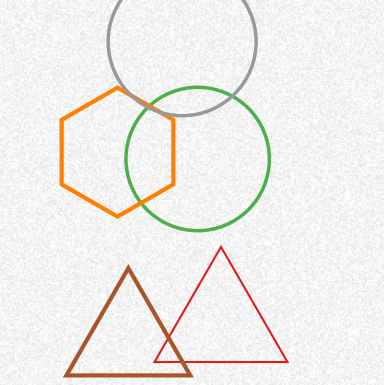[{"shape": "triangle", "thickness": 1.5, "radius": 1.0, "center": [0.574, 0.159]}, {"shape": "circle", "thickness": 2.5, "radius": 0.93, "center": [0.513, 0.587]}, {"shape": "hexagon", "thickness": 3, "radius": 0.84, "center": [0.305, 0.605]}, {"shape": "triangle", "thickness": 3, "radius": 0.93, "center": [0.333, 0.118]}, {"shape": "circle", "thickness": 2.5, "radius": 0.96, "center": [0.473, 0.892]}]